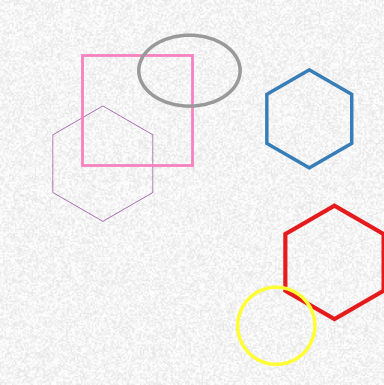[{"shape": "hexagon", "thickness": 3, "radius": 0.74, "center": [0.869, 0.318]}, {"shape": "hexagon", "thickness": 2.5, "radius": 0.64, "center": [0.803, 0.691]}, {"shape": "hexagon", "thickness": 0.5, "radius": 0.75, "center": [0.267, 0.575]}, {"shape": "circle", "thickness": 2.5, "radius": 0.5, "center": [0.718, 0.154]}, {"shape": "square", "thickness": 2, "radius": 0.71, "center": [0.356, 0.714]}, {"shape": "oval", "thickness": 2.5, "radius": 0.66, "center": [0.492, 0.817]}]